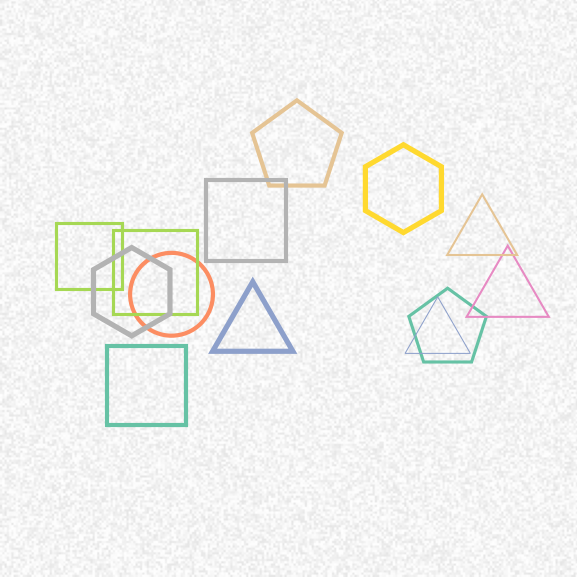[{"shape": "square", "thickness": 2, "radius": 0.34, "center": [0.253, 0.331]}, {"shape": "pentagon", "thickness": 1.5, "radius": 0.35, "center": [0.775, 0.429]}, {"shape": "circle", "thickness": 2, "radius": 0.36, "center": [0.297, 0.49]}, {"shape": "triangle", "thickness": 2.5, "radius": 0.4, "center": [0.438, 0.431]}, {"shape": "triangle", "thickness": 0.5, "radius": 0.33, "center": [0.758, 0.42]}, {"shape": "triangle", "thickness": 1, "radius": 0.41, "center": [0.879, 0.492]}, {"shape": "square", "thickness": 1.5, "radius": 0.29, "center": [0.154, 0.556]}, {"shape": "square", "thickness": 1.5, "radius": 0.37, "center": [0.269, 0.528]}, {"shape": "hexagon", "thickness": 2.5, "radius": 0.38, "center": [0.699, 0.672]}, {"shape": "pentagon", "thickness": 2, "radius": 0.41, "center": [0.514, 0.744]}, {"shape": "triangle", "thickness": 1, "radius": 0.35, "center": [0.835, 0.593]}, {"shape": "hexagon", "thickness": 2.5, "radius": 0.38, "center": [0.228, 0.494]}, {"shape": "square", "thickness": 2, "radius": 0.35, "center": [0.426, 0.617]}]